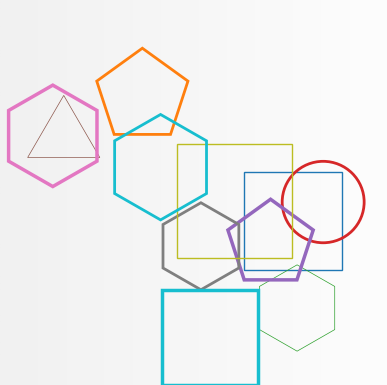[{"shape": "square", "thickness": 1, "radius": 0.63, "center": [0.755, 0.425]}, {"shape": "pentagon", "thickness": 2, "radius": 0.62, "center": [0.367, 0.751]}, {"shape": "hexagon", "thickness": 0.5, "radius": 0.56, "center": [0.767, 0.2]}, {"shape": "circle", "thickness": 2, "radius": 0.53, "center": [0.834, 0.475]}, {"shape": "pentagon", "thickness": 2.5, "radius": 0.58, "center": [0.698, 0.367]}, {"shape": "triangle", "thickness": 0.5, "radius": 0.54, "center": [0.164, 0.645]}, {"shape": "hexagon", "thickness": 2.5, "radius": 0.66, "center": [0.136, 0.647]}, {"shape": "hexagon", "thickness": 2, "radius": 0.56, "center": [0.518, 0.36]}, {"shape": "square", "thickness": 1, "radius": 0.74, "center": [0.606, 0.477]}, {"shape": "square", "thickness": 2.5, "radius": 0.62, "center": [0.543, 0.124]}, {"shape": "hexagon", "thickness": 2, "radius": 0.68, "center": [0.414, 0.566]}]